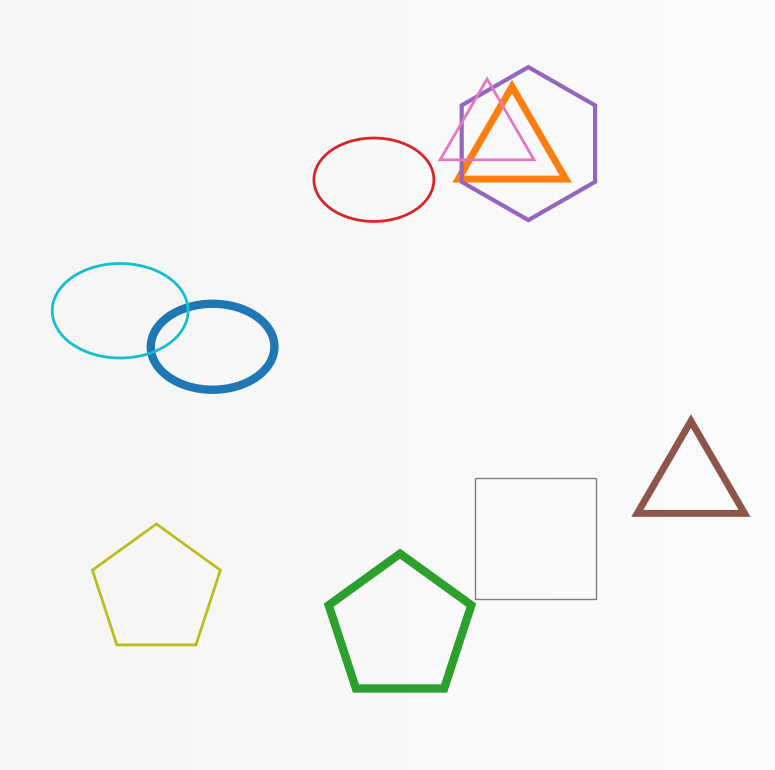[{"shape": "oval", "thickness": 3, "radius": 0.4, "center": [0.274, 0.55]}, {"shape": "triangle", "thickness": 2.5, "radius": 0.4, "center": [0.661, 0.807]}, {"shape": "pentagon", "thickness": 3, "radius": 0.48, "center": [0.516, 0.184]}, {"shape": "oval", "thickness": 1, "radius": 0.39, "center": [0.482, 0.767]}, {"shape": "hexagon", "thickness": 1.5, "radius": 0.5, "center": [0.682, 0.813]}, {"shape": "triangle", "thickness": 2.5, "radius": 0.4, "center": [0.892, 0.373]}, {"shape": "triangle", "thickness": 1, "radius": 0.35, "center": [0.628, 0.827]}, {"shape": "square", "thickness": 0.5, "radius": 0.39, "center": [0.691, 0.301]}, {"shape": "pentagon", "thickness": 1, "radius": 0.43, "center": [0.202, 0.233]}, {"shape": "oval", "thickness": 1, "radius": 0.44, "center": [0.155, 0.596]}]